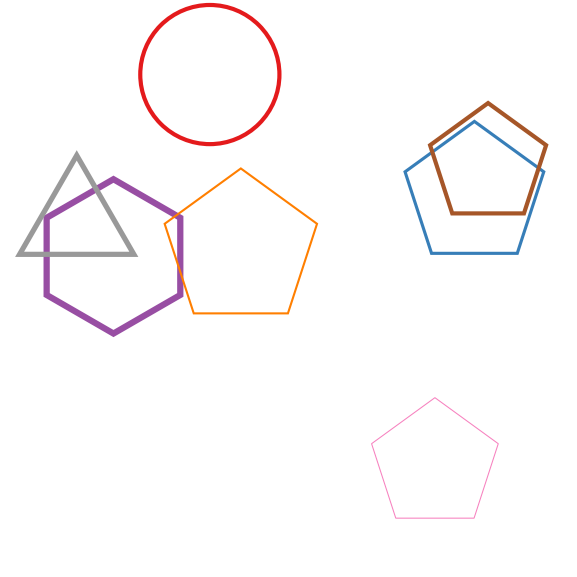[{"shape": "circle", "thickness": 2, "radius": 0.6, "center": [0.363, 0.87]}, {"shape": "pentagon", "thickness": 1.5, "radius": 0.63, "center": [0.821, 0.663]}, {"shape": "hexagon", "thickness": 3, "radius": 0.67, "center": [0.196, 0.555]}, {"shape": "pentagon", "thickness": 1, "radius": 0.69, "center": [0.417, 0.569]}, {"shape": "pentagon", "thickness": 2, "radius": 0.53, "center": [0.845, 0.715]}, {"shape": "pentagon", "thickness": 0.5, "radius": 0.58, "center": [0.753, 0.195]}, {"shape": "triangle", "thickness": 2.5, "radius": 0.57, "center": [0.133, 0.616]}]